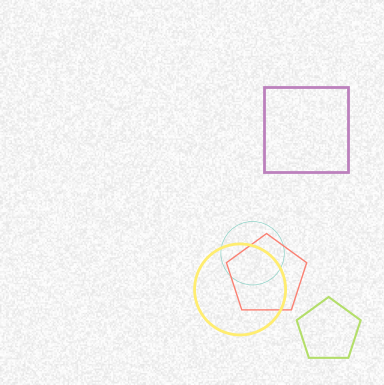[{"shape": "circle", "thickness": 0.5, "radius": 0.41, "center": [0.656, 0.342]}, {"shape": "pentagon", "thickness": 1, "radius": 0.55, "center": [0.692, 0.284]}, {"shape": "pentagon", "thickness": 1.5, "radius": 0.44, "center": [0.854, 0.141]}, {"shape": "square", "thickness": 2, "radius": 0.55, "center": [0.795, 0.663]}, {"shape": "circle", "thickness": 2, "radius": 0.59, "center": [0.624, 0.248]}]